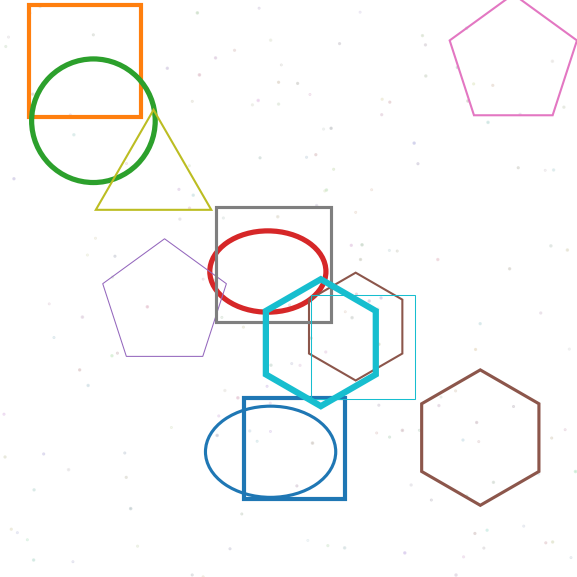[{"shape": "square", "thickness": 2, "radius": 0.43, "center": [0.51, 0.222]}, {"shape": "oval", "thickness": 1.5, "radius": 0.56, "center": [0.469, 0.217]}, {"shape": "square", "thickness": 2, "radius": 0.48, "center": [0.147, 0.894]}, {"shape": "circle", "thickness": 2.5, "radius": 0.54, "center": [0.162, 0.79]}, {"shape": "oval", "thickness": 2.5, "radius": 0.5, "center": [0.464, 0.529]}, {"shape": "pentagon", "thickness": 0.5, "radius": 0.56, "center": [0.285, 0.473]}, {"shape": "hexagon", "thickness": 1, "radius": 0.47, "center": [0.616, 0.434]}, {"shape": "hexagon", "thickness": 1.5, "radius": 0.59, "center": [0.832, 0.241]}, {"shape": "pentagon", "thickness": 1, "radius": 0.58, "center": [0.889, 0.893]}, {"shape": "square", "thickness": 1.5, "radius": 0.5, "center": [0.474, 0.542]}, {"shape": "triangle", "thickness": 1, "radius": 0.58, "center": [0.266, 0.694]}, {"shape": "square", "thickness": 0.5, "radius": 0.45, "center": [0.629, 0.399]}, {"shape": "hexagon", "thickness": 3, "radius": 0.55, "center": [0.556, 0.406]}]